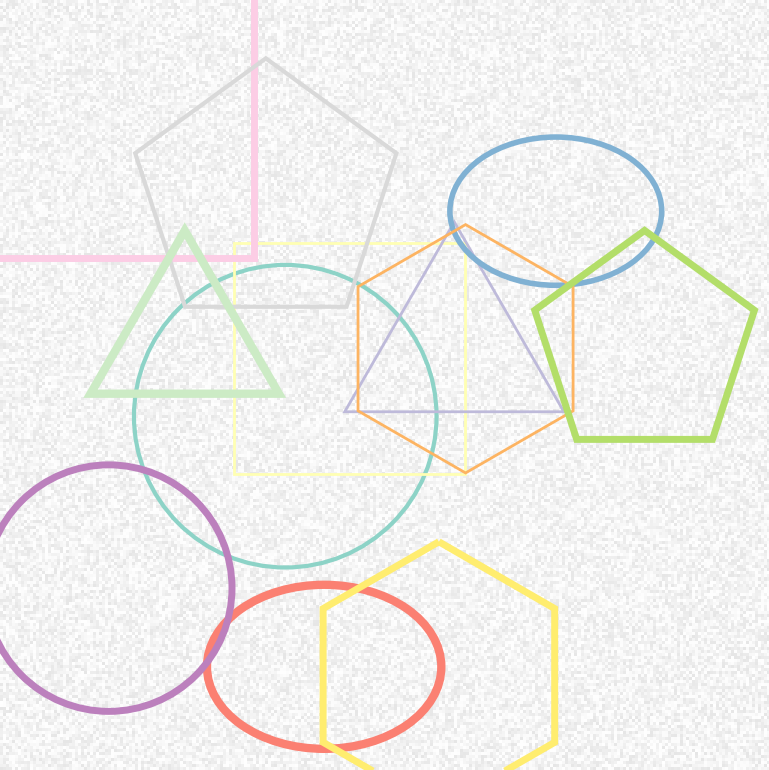[{"shape": "circle", "thickness": 1.5, "radius": 0.98, "center": [0.37, 0.459]}, {"shape": "square", "thickness": 1, "radius": 0.75, "center": [0.454, 0.535]}, {"shape": "triangle", "thickness": 1, "radius": 0.82, "center": [0.59, 0.547]}, {"shape": "oval", "thickness": 3, "radius": 0.76, "center": [0.421, 0.134]}, {"shape": "oval", "thickness": 2, "radius": 0.69, "center": [0.722, 0.726]}, {"shape": "hexagon", "thickness": 1, "radius": 0.81, "center": [0.605, 0.547]}, {"shape": "pentagon", "thickness": 2.5, "radius": 0.75, "center": [0.837, 0.551]}, {"shape": "square", "thickness": 2.5, "radius": 0.91, "center": [0.148, 0.847]}, {"shape": "pentagon", "thickness": 1.5, "radius": 0.89, "center": [0.345, 0.746]}, {"shape": "circle", "thickness": 2.5, "radius": 0.8, "center": [0.141, 0.236]}, {"shape": "triangle", "thickness": 3, "radius": 0.71, "center": [0.24, 0.559]}, {"shape": "hexagon", "thickness": 2.5, "radius": 0.87, "center": [0.57, 0.123]}]